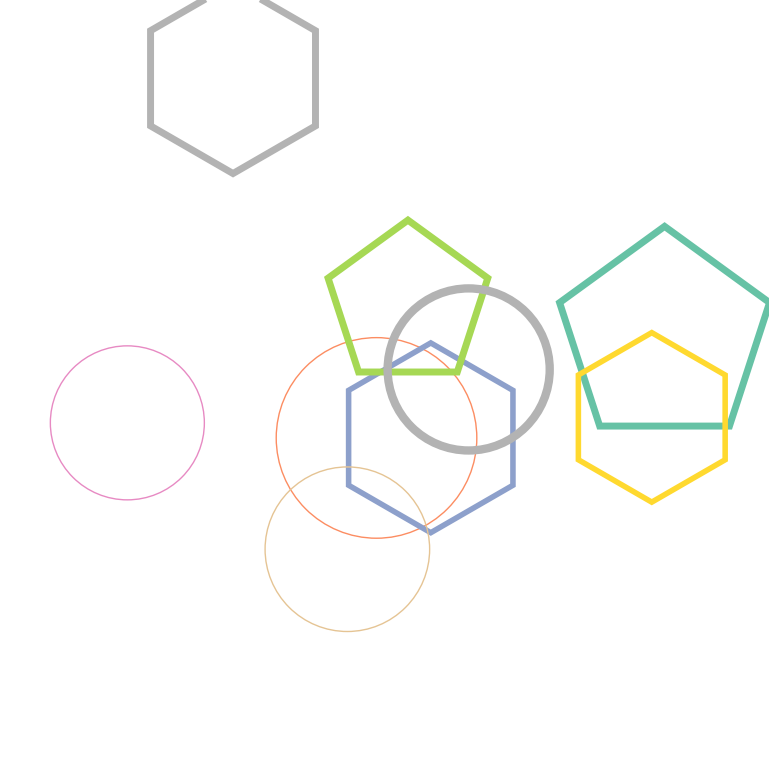[{"shape": "pentagon", "thickness": 2.5, "radius": 0.72, "center": [0.863, 0.563]}, {"shape": "circle", "thickness": 0.5, "radius": 0.65, "center": [0.489, 0.431]}, {"shape": "hexagon", "thickness": 2, "radius": 0.62, "center": [0.559, 0.431]}, {"shape": "circle", "thickness": 0.5, "radius": 0.5, "center": [0.165, 0.451]}, {"shape": "pentagon", "thickness": 2.5, "radius": 0.55, "center": [0.53, 0.605]}, {"shape": "hexagon", "thickness": 2, "radius": 0.55, "center": [0.846, 0.458]}, {"shape": "circle", "thickness": 0.5, "radius": 0.53, "center": [0.451, 0.287]}, {"shape": "circle", "thickness": 3, "radius": 0.53, "center": [0.609, 0.52]}, {"shape": "hexagon", "thickness": 2.5, "radius": 0.62, "center": [0.303, 0.898]}]